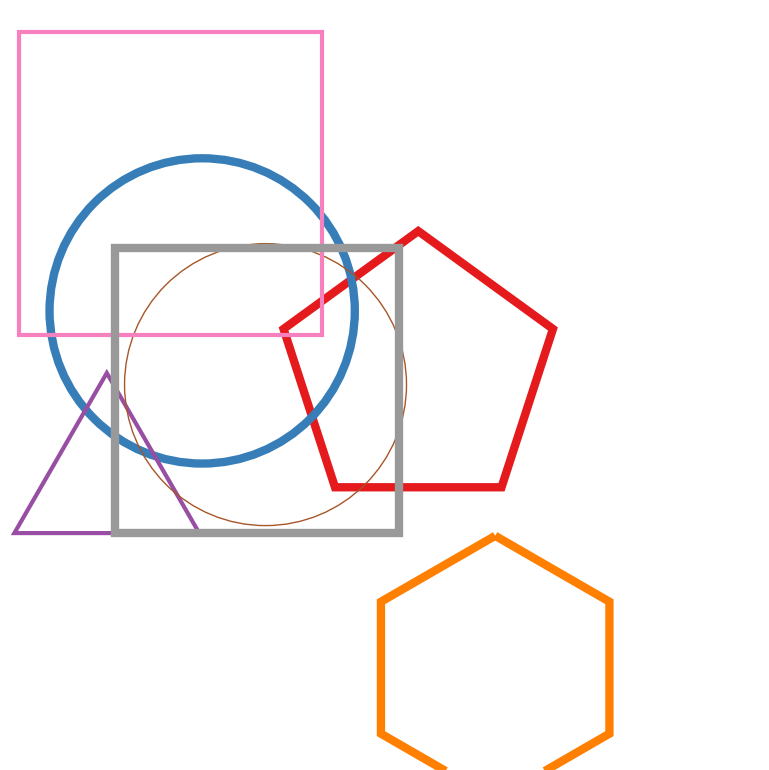[{"shape": "pentagon", "thickness": 3, "radius": 0.92, "center": [0.543, 0.516]}, {"shape": "circle", "thickness": 3, "radius": 0.99, "center": [0.263, 0.596]}, {"shape": "triangle", "thickness": 1.5, "radius": 0.69, "center": [0.139, 0.377]}, {"shape": "hexagon", "thickness": 3, "radius": 0.86, "center": [0.643, 0.133]}, {"shape": "circle", "thickness": 0.5, "radius": 0.92, "center": [0.345, 0.501]}, {"shape": "square", "thickness": 1.5, "radius": 0.99, "center": [0.221, 0.762]}, {"shape": "square", "thickness": 3, "radius": 0.92, "center": [0.334, 0.493]}]